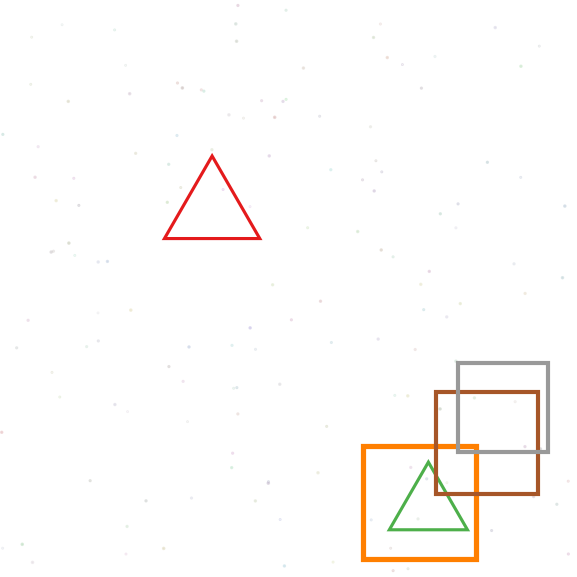[{"shape": "triangle", "thickness": 1.5, "radius": 0.48, "center": [0.367, 0.634]}, {"shape": "triangle", "thickness": 1.5, "radius": 0.39, "center": [0.742, 0.121]}, {"shape": "square", "thickness": 2.5, "radius": 0.49, "center": [0.727, 0.129]}, {"shape": "square", "thickness": 2, "radius": 0.44, "center": [0.843, 0.232]}, {"shape": "square", "thickness": 2, "radius": 0.39, "center": [0.871, 0.294]}]